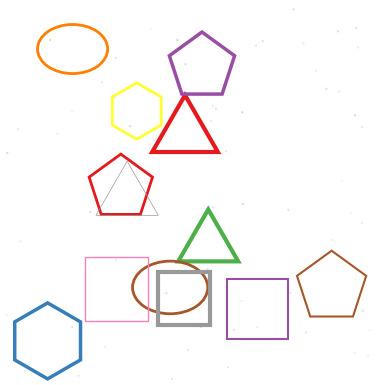[{"shape": "pentagon", "thickness": 2, "radius": 0.43, "center": [0.314, 0.513]}, {"shape": "triangle", "thickness": 3, "radius": 0.49, "center": [0.481, 0.654]}, {"shape": "hexagon", "thickness": 2.5, "radius": 0.49, "center": [0.124, 0.115]}, {"shape": "triangle", "thickness": 3, "radius": 0.45, "center": [0.541, 0.366]}, {"shape": "square", "thickness": 1.5, "radius": 0.39, "center": [0.669, 0.197]}, {"shape": "pentagon", "thickness": 2.5, "radius": 0.45, "center": [0.525, 0.828]}, {"shape": "oval", "thickness": 2, "radius": 0.46, "center": [0.189, 0.873]}, {"shape": "hexagon", "thickness": 2, "radius": 0.37, "center": [0.355, 0.712]}, {"shape": "oval", "thickness": 2, "radius": 0.49, "center": [0.442, 0.253]}, {"shape": "pentagon", "thickness": 1.5, "radius": 0.47, "center": [0.861, 0.254]}, {"shape": "square", "thickness": 1, "radius": 0.41, "center": [0.302, 0.249]}, {"shape": "triangle", "thickness": 0.5, "radius": 0.47, "center": [0.33, 0.487]}, {"shape": "square", "thickness": 3, "radius": 0.34, "center": [0.479, 0.225]}]